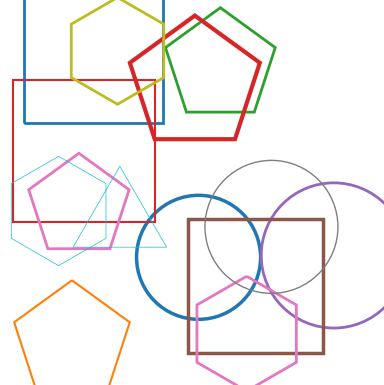[{"shape": "square", "thickness": 2, "radius": 0.9, "center": [0.243, 0.86]}, {"shape": "circle", "thickness": 2.5, "radius": 0.81, "center": [0.516, 0.332]}, {"shape": "pentagon", "thickness": 1.5, "radius": 0.79, "center": [0.187, 0.114]}, {"shape": "pentagon", "thickness": 2, "radius": 0.75, "center": [0.572, 0.83]}, {"shape": "pentagon", "thickness": 3, "radius": 0.89, "center": [0.506, 0.782]}, {"shape": "square", "thickness": 1.5, "radius": 0.92, "center": [0.218, 0.608]}, {"shape": "circle", "thickness": 2, "radius": 0.94, "center": [0.867, 0.336]}, {"shape": "square", "thickness": 2.5, "radius": 0.88, "center": [0.663, 0.257]}, {"shape": "pentagon", "thickness": 2, "radius": 0.69, "center": [0.205, 0.465]}, {"shape": "hexagon", "thickness": 2, "radius": 0.75, "center": [0.641, 0.133]}, {"shape": "circle", "thickness": 1, "radius": 0.86, "center": [0.705, 0.411]}, {"shape": "hexagon", "thickness": 2, "radius": 0.69, "center": [0.305, 0.868]}, {"shape": "triangle", "thickness": 0.5, "radius": 0.7, "center": [0.311, 0.428]}, {"shape": "hexagon", "thickness": 0.5, "radius": 0.71, "center": [0.152, 0.452]}]